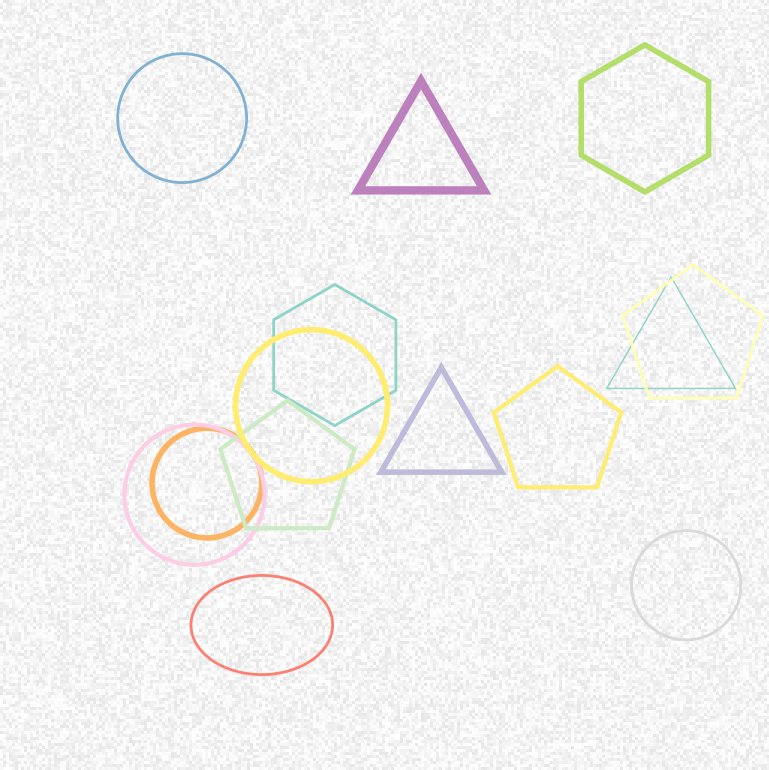[{"shape": "hexagon", "thickness": 1, "radius": 0.46, "center": [0.435, 0.539]}, {"shape": "triangle", "thickness": 0.5, "radius": 0.48, "center": [0.872, 0.544]}, {"shape": "pentagon", "thickness": 1, "radius": 0.48, "center": [0.9, 0.561]}, {"shape": "triangle", "thickness": 2, "radius": 0.45, "center": [0.573, 0.432]}, {"shape": "oval", "thickness": 1, "radius": 0.46, "center": [0.34, 0.188]}, {"shape": "circle", "thickness": 1, "radius": 0.42, "center": [0.237, 0.847]}, {"shape": "circle", "thickness": 2, "radius": 0.36, "center": [0.269, 0.373]}, {"shape": "hexagon", "thickness": 2, "radius": 0.48, "center": [0.838, 0.846]}, {"shape": "circle", "thickness": 1.5, "radius": 0.46, "center": [0.253, 0.358]}, {"shape": "circle", "thickness": 1, "radius": 0.36, "center": [0.891, 0.24]}, {"shape": "triangle", "thickness": 3, "radius": 0.47, "center": [0.547, 0.8]}, {"shape": "pentagon", "thickness": 1.5, "radius": 0.46, "center": [0.373, 0.388]}, {"shape": "circle", "thickness": 2, "radius": 0.49, "center": [0.405, 0.473]}, {"shape": "pentagon", "thickness": 1.5, "radius": 0.44, "center": [0.724, 0.438]}]